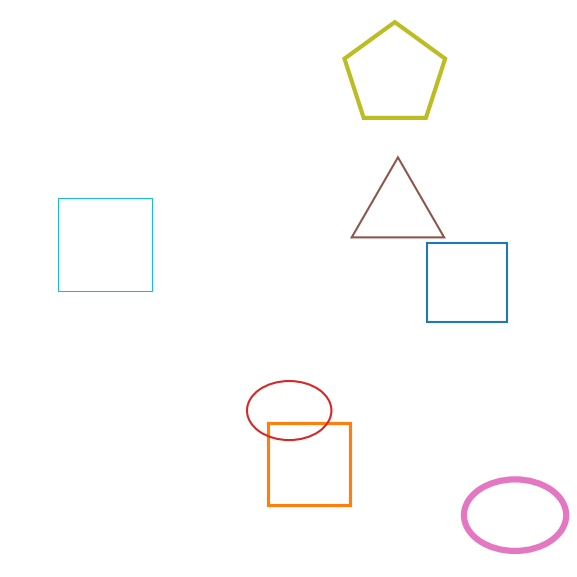[{"shape": "square", "thickness": 1, "radius": 0.34, "center": [0.809, 0.51]}, {"shape": "square", "thickness": 1.5, "radius": 0.35, "center": [0.535, 0.196]}, {"shape": "oval", "thickness": 1, "radius": 0.37, "center": [0.501, 0.288]}, {"shape": "triangle", "thickness": 1, "radius": 0.46, "center": [0.689, 0.634]}, {"shape": "oval", "thickness": 3, "radius": 0.44, "center": [0.892, 0.107]}, {"shape": "pentagon", "thickness": 2, "radius": 0.46, "center": [0.684, 0.869]}, {"shape": "square", "thickness": 0.5, "radius": 0.4, "center": [0.182, 0.576]}]